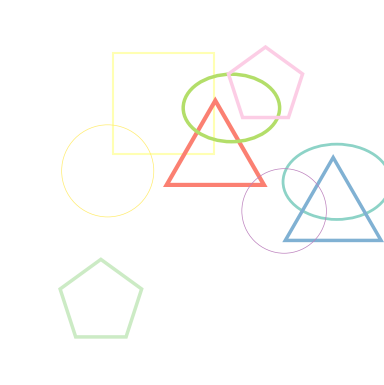[{"shape": "oval", "thickness": 2, "radius": 0.7, "center": [0.875, 0.528]}, {"shape": "square", "thickness": 1.5, "radius": 0.65, "center": [0.424, 0.732]}, {"shape": "triangle", "thickness": 3, "radius": 0.73, "center": [0.559, 0.593]}, {"shape": "triangle", "thickness": 2.5, "radius": 0.72, "center": [0.865, 0.447]}, {"shape": "oval", "thickness": 2.5, "radius": 0.63, "center": [0.601, 0.72]}, {"shape": "pentagon", "thickness": 2.5, "radius": 0.51, "center": [0.69, 0.777]}, {"shape": "circle", "thickness": 0.5, "radius": 0.55, "center": [0.738, 0.452]}, {"shape": "pentagon", "thickness": 2.5, "radius": 0.56, "center": [0.262, 0.215]}, {"shape": "circle", "thickness": 0.5, "radius": 0.6, "center": [0.28, 0.556]}]